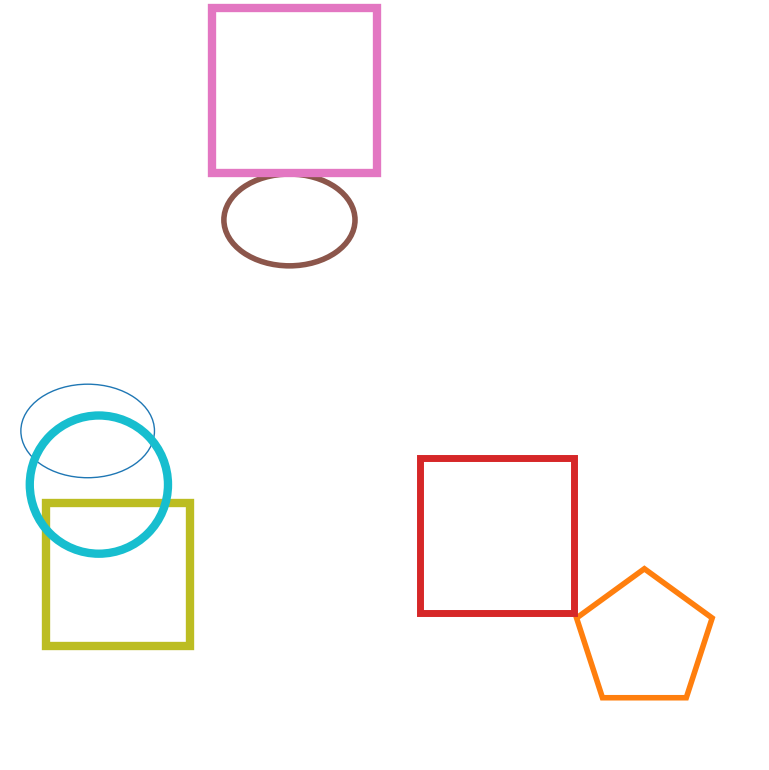[{"shape": "oval", "thickness": 0.5, "radius": 0.43, "center": [0.114, 0.44]}, {"shape": "pentagon", "thickness": 2, "radius": 0.46, "center": [0.837, 0.169]}, {"shape": "square", "thickness": 2.5, "radius": 0.5, "center": [0.646, 0.304]}, {"shape": "oval", "thickness": 2, "radius": 0.43, "center": [0.376, 0.714]}, {"shape": "square", "thickness": 3, "radius": 0.53, "center": [0.382, 0.882]}, {"shape": "square", "thickness": 3, "radius": 0.47, "center": [0.153, 0.254]}, {"shape": "circle", "thickness": 3, "radius": 0.45, "center": [0.128, 0.371]}]